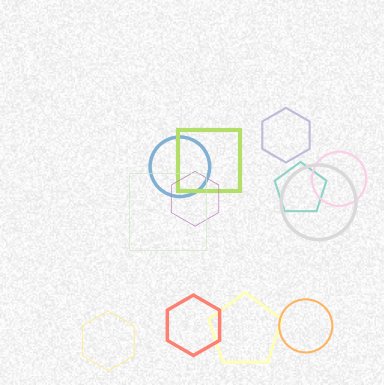[{"shape": "pentagon", "thickness": 1.5, "radius": 0.35, "center": [0.781, 0.509]}, {"shape": "pentagon", "thickness": 2, "radius": 0.5, "center": [0.637, 0.14]}, {"shape": "hexagon", "thickness": 1.5, "radius": 0.36, "center": [0.743, 0.649]}, {"shape": "hexagon", "thickness": 2.5, "radius": 0.39, "center": [0.502, 0.155]}, {"shape": "circle", "thickness": 2.5, "radius": 0.39, "center": [0.467, 0.567]}, {"shape": "circle", "thickness": 1.5, "radius": 0.35, "center": [0.794, 0.154]}, {"shape": "square", "thickness": 3, "radius": 0.4, "center": [0.543, 0.583]}, {"shape": "circle", "thickness": 1.5, "radius": 0.35, "center": [0.881, 0.536]}, {"shape": "circle", "thickness": 2.5, "radius": 0.48, "center": [0.828, 0.475]}, {"shape": "hexagon", "thickness": 0.5, "radius": 0.36, "center": [0.507, 0.484]}, {"shape": "square", "thickness": 0.5, "radius": 0.5, "center": [0.434, 0.45]}, {"shape": "hexagon", "thickness": 0.5, "radius": 0.39, "center": [0.281, 0.115]}]